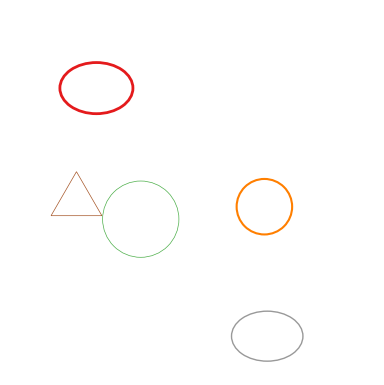[{"shape": "oval", "thickness": 2, "radius": 0.47, "center": [0.25, 0.771]}, {"shape": "circle", "thickness": 0.5, "radius": 0.5, "center": [0.366, 0.431]}, {"shape": "circle", "thickness": 1.5, "radius": 0.36, "center": [0.687, 0.463]}, {"shape": "triangle", "thickness": 0.5, "radius": 0.38, "center": [0.199, 0.478]}, {"shape": "oval", "thickness": 1, "radius": 0.46, "center": [0.694, 0.127]}]